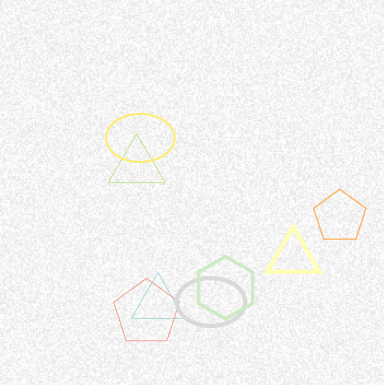[{"shape": "triangle", "thickness": 0.5, "radius": 0.4, "center": [0.41, 0.213]}, {"shape": "triangle", "thickness": 3, "radius": 0.39, "center": [0.762, 0.333]}, {"shape": "pentagon", "thickness": 0.5, "radius": 0.45, "center": [0.381, 0.187]}, {"shape": "pentagon", "thickness": 1, "radius": 0.36, "center": [0.883, 0.437]}, {"shape": "triangle", "thickness": 0.5, "radius": 0.43, "center": [0.355, 0.568]}, {"shape": "oval", "thickness": 3, "radius": 0.44, "center": [0.548, 0.216]}, {"shape": "hexagon", "thickness": 2.5, "radius": 0.41, "center": [0.586, 0.253]}, {"shape": "oval", "thickness": 1.5, "radius": 0.45, "center": [0.364, 0.642]}]